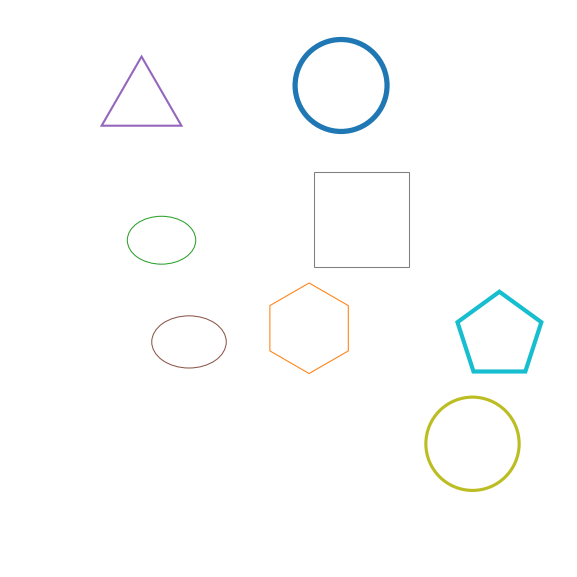[{"shape": "circle", "thickness": 2.5, "radius": 0.4, "center": [0.591, 0.851]}, {"shape": "hexagon", "thickness": 0.5, "radius": 0.39, "center": [0.535, 0.431]}, {"shape": "oval", "thickness": 0.5, "radius": 0.3, "center": [0.28, 0.583]}, {"shape": "triangle", "thickness": 1, "radius": 0.4, "center": [0.245, 0.821]}, {"shape": "oval", "thickness": 0.5, "radius": 0.32, "center": [0.327, 0.407]}, {"shape": "square", "thickness": 0.5, "radius": 0.41, "center": [0.626, 0.62]}, {"shape": "circle", "thickness": 1.5, "radius": 0.4, "center": [0.818, 0.231]}, {"shape": "pentagon", "thickness": 2, "radius": 0.38, "center": [0.865, 0.418]}]